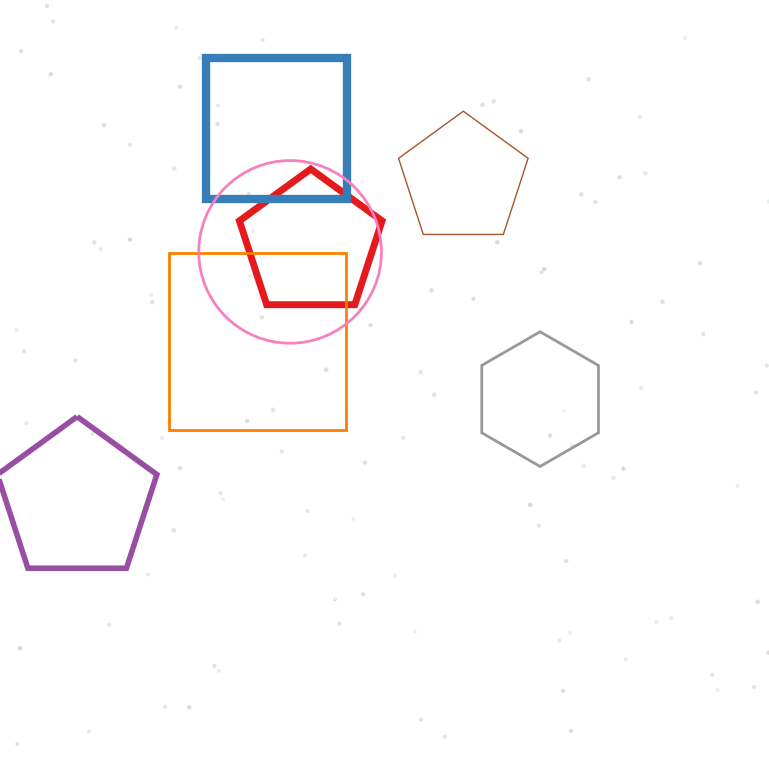[{"shape": "pentagon", "thickness": 2.5, "radius": 0.49, "center": [0.404, 0.683]}, {"shape": "square", "thickness": 3, "radius": 0.46, "center": [0.359, 0.833]}, {"shape": "pentagon", "thickness": 2, "radius": 0.54, "center": [0.1, 0.35]}, {"shape": "square", "thickness": 1, "radius": 0.57, "center": [0.334, 0.557]}, {"shape": "pentagon", "thickness": 0.5, "radius": 0.44, "center": [0.602, 0.767]}, {"shape": "circle", "thickness": 1, "radius": 0.59, "center": [0.377, 0.673]}, {"shape": "hexagon", "thickness": 1, "radius": 0.44, "center": [0.701, 0.482]}]